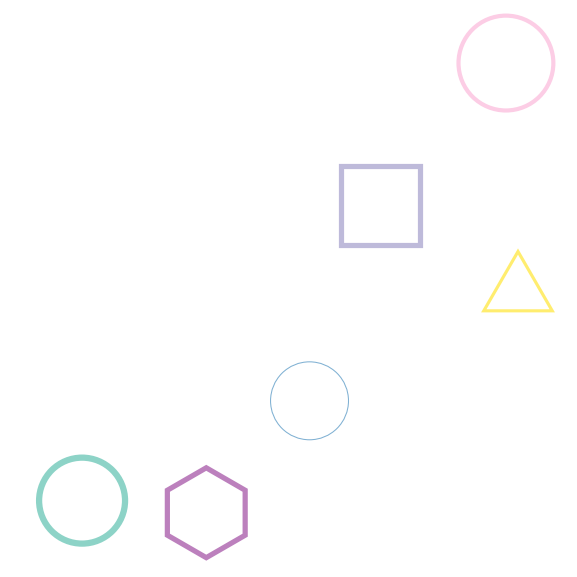[{"shape": "circle", "thickness": 3, "radius": 0.37, "center": [0.142, 0.132]}, {"shape": "square", "thickness": 2.5, "radius": 0.34, "center": [0.658, 0.644]}, {"shape": "circle", "thickness": 0.5, "radius": 0.34, "center": [0.536, 0.305]}, {"shape": "circle", "thickness": 2, "radius": 0.41, "center": [0.876, 0.89]}, {"shape": "hexagon", "thickness": 2.5, "radius": 0.39, "center": [0.357, 0.111]}, {"shape": "triangle", "thickness": 1.5, "radius": 0.34, "center": [0.897, 0.495]}]